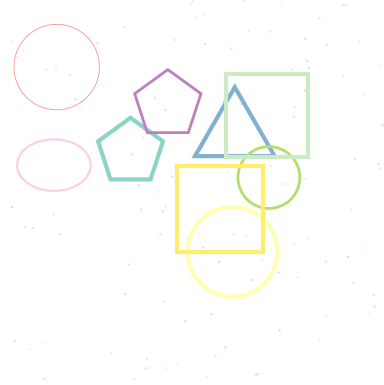[{"shape": "pentagon", "thickness": 3, "radius": 0.44, "center": [0.339, 0.606]}, {"shape": "circle", "thickness": 3, "radius": 0.58, "center": [0.604, 0.346]}, {"shape": "circle", "thickness": 0.5, "radius": 0.56, "center": [0.147, 0.826]}, {"shape": "triangle", "thickness": 3, "radius": 0.6, "center": [0.61, 0.654]}, {"shape": "circle", "thickness": 2, "radius": 0.4, "center": [0.698, 0.539]}, {"shape": "oval", "thickness": 1.5, "radius": 0.48, "center": [0.14, 0.571]}, {"shape": "pentagon", "thickness": 2, "radius": 0.45, "center": [0.436, 0.729]}, {"shape": "square", "thickness": 3, "radius": 0.54, "center": [0.693, 0.699]}, {"shape": "square", "thickness": 3, "radius": 0.56, "center": [0.571, 0.457]}]